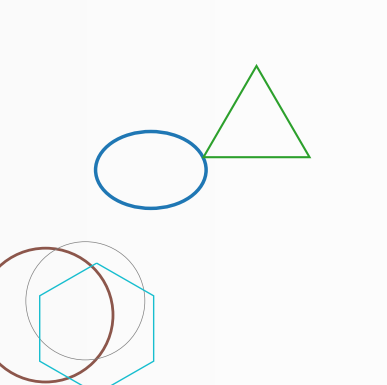[{"shape": "oval", "thickness": 2.5, "radius": 0.71, "center": [0.389, 0.559]}, {"shape": "triangle", "thickness": 1.5, "radius": 0.79, "center": [0.662, 0.671]}, {"shape": "circle", "thickness": 2, "radius": 0.87, "center": [0.118, 0.182]}, {"shape": "circle", "thickness": 0.5, "radius": 0.77, "center": [0.22, 0.219]}, {"shape": "hexagon", "thickness": 1, "radius": 0.85, "center": [0.249, 0.147]}]